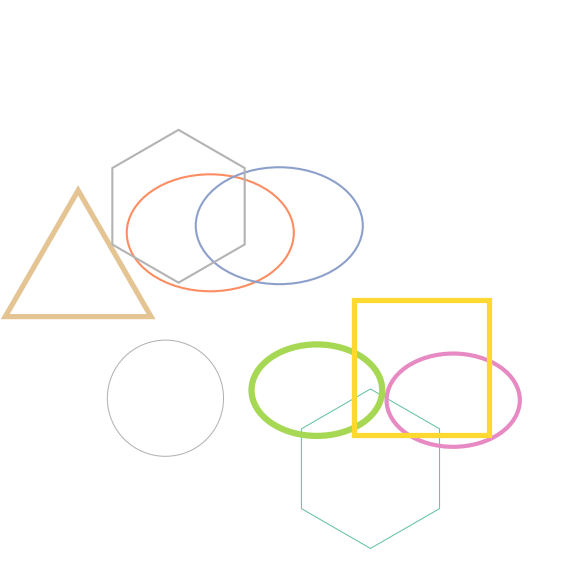[{"shape": "hexagon", "thickness": 0.5, "radius": 0.69, "center": [0.642, 0.188]}, {"shape": "oval", "thickness": 1, "radius": 0.72, "center": [0.364, 0.596]}, {"shape": "oval", "thickness": 1, "radius": 0.72, "center": [0.484, 0.608]}, {"shape": "oval", "thickness": 2, "radius": 0.58, "center": [0.785, 0.306]}, {"shape": "oval", "thickness": 3, "radius": 0.57, "center": [0.549, 0.324]}, {"shape": "square", "thickness": 2.5, "radius": 0.58, "center": [0.729, 0.363]}, {"shape": "triangle", "thickness": 2.5, "radius": 0.73, "center": [0.135, 0.524]}, {"shape": "circle", "thickness": 0.5, "radius": 0.5, "center": [0.286, 0.31]}, {"shape": "hexagon", "thickness": 1, "radius": 0.66, "center": [0.309, 0.642]}]